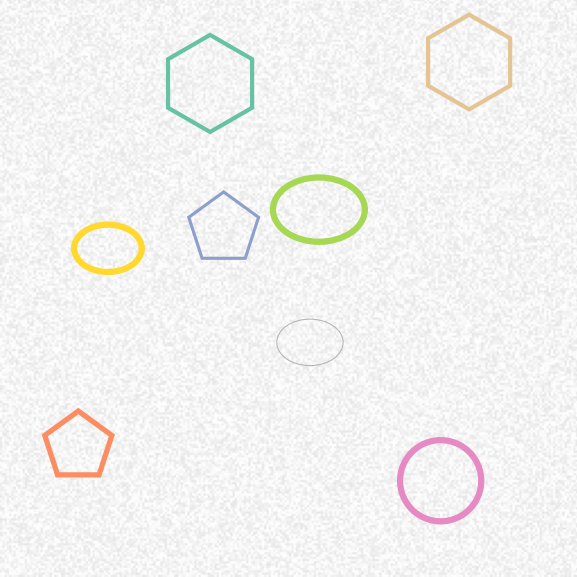[{"shape": "hexagon", "thickness": 2, "radius": 0.42, "center": [0.364, 0.855]}, {"shape": "pentagon", "thickness": 2.5, "radius": 0.31, "center": [0.136, 0.226]}, {"shape": "pentagon", "thickness": 1.5, "radius": 0.32, "center": [0.387, 0.603]}, {"shape": "circle", "thickness": 3, "radius": 0.35, "center": [0.763, 0.167]}, {"shape": "oval", "thickness": 3, "radius": 0.4, "center": [0.552, 0.636]}, {"shape": "oval", "thickness": 3, "radius": 0.29, "center": [0.187, 0.569]}, {"shape": "hexagon", "thickness": 2, "radius": 0.41, "center": [0.812, 0.892]}, {"shape": "oval", "thickness": 0.5, "radius": 0.29, "center": [0.537, 0.406]}]